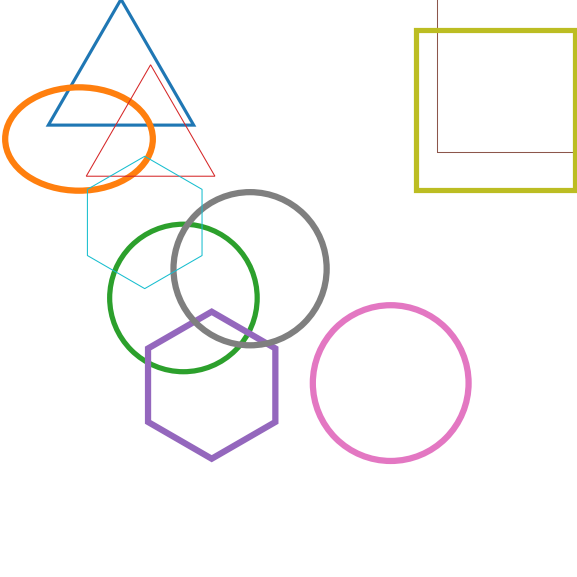[{"shape": "triangle", "thickness": 1.5, "radius": 0.73, "center": [0.21, 0.855]}, {"shape": "oval", "thickness": 3, "radius": 0.64, "center": [0.137, 0.758]}, {"shape": "circle", "thickness": 2.5, "radius": 0.64, "center": [0.318, 0.483]}, {"shape": "triangle", "thickness": 0.5, "radius": 0.64, "center": [0.261, 0.758]}, {"shape": "hexagon", "thickness": 3, "radius": 0.64, "center": [0.367, 0.332]}, {"shape": "square", "thickness": 0.5, "radius": 0.69, "center": [0.894, 0.874]}, {"shape": "circle", "thickness": 3, "radius": 0.67, "center": [0.677, 0.336]}, {"shape": "circle", "thickness": 3, "radius": 0.66, "center": [0.433, 0.534]}, {"shape": "square", "thickness": 2.5, "radius": 0.69, "center": [0.858, 0.809]}, {"shape": "hexagon", "thickness": 0.5, "radius": 0.57, "center": [0.251, 0.614]}]